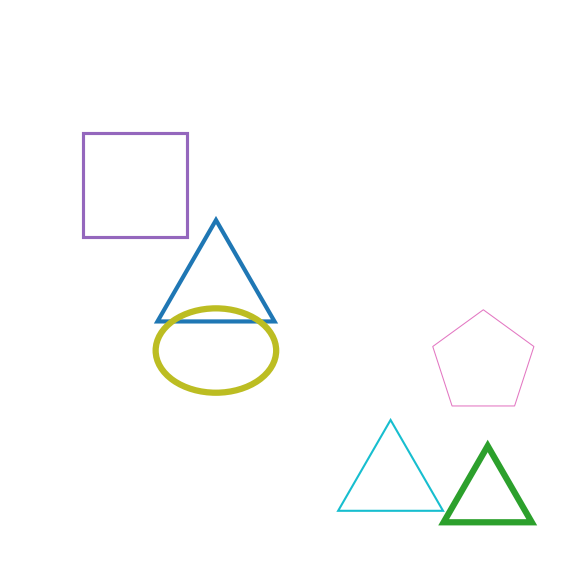[{"shape": "triangle", "thickness": 2, "radius": 0.59, "center": [0.374, 0.501]}, {"shape": "triangle", "thickness": 3, "radius": 0.44, "center": [0.845, 0.139]}, {"shape": "square", "thickness": 1.5, "radius": 0.45, "center": [0.234, 0.678]}, {"shape": "pentagon", "thickness": 0.5, "radius": 0.46, "center": [0.837, 0.371]}, {"shape": "oval", "thickness": 3, "radius": 0.52, "center": [0.374, 0.392]}, {"shape": "triangle", "thickness": 1, "radius": 0.52, "center": [0.676, 0.167]}]